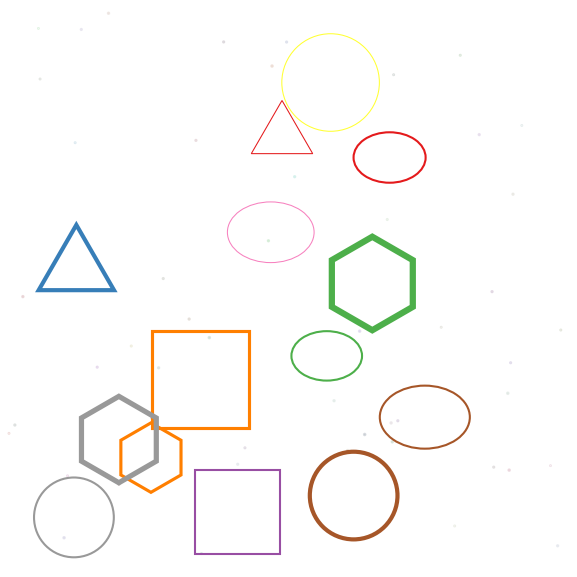[{"shape": "oval", "thickness": 1, "radius": 0.31, "center": [0.675, 0.726]}, {"shape": "triangle", "thickness": 0.5, "radius": 0.31, "center": [0.488, 0.764]}, {"shape": "triangle", "thickness": 2, "radius": 0.38, "center": [0.132, 0.534]}, {"shape": "oval", "thickness": 1, "radius": 0.31, "center": [0.566, 0.383]}, {"shape": "hexagon", "thickness": 3, "radius": 0.4, "center": [0.645, 0.508]}, {"shape": "square", "thickness": 1, "radius": 0.37, "center": [0.411, 0.112]}, {"shape": "hexagon", "thickness": 1.5, "radius": 0.3, "center": [0.261, 0.207]}, {"shape": "square", "thickness": 1.5, "radius": 0.42, "center": [0.346, 0.342]}, {"shape": "circle", "thickness": 0.5, "radius": 0.42, "center": [0.572, 0.856]}, {"shape": "oval", "thickness": 1, "radius": 0.39, "center": [0.736, 0.277]}, {"shape": "circle", "thickness": 2, "radius": 0.38, "center": [0.612, 0.141]}, {"shape": "oval", "thickness": 0.5, "radius": 0.38, "center": [0.469, 0.597]}, {"shape": "hexagon", "thickness": 2.5, "radius": 0.37, "center": [0.206, 0.238]}, {"shape": "circle", "thickness": 1, "radius": 0.35, "center": [0.128, 0.103]}]